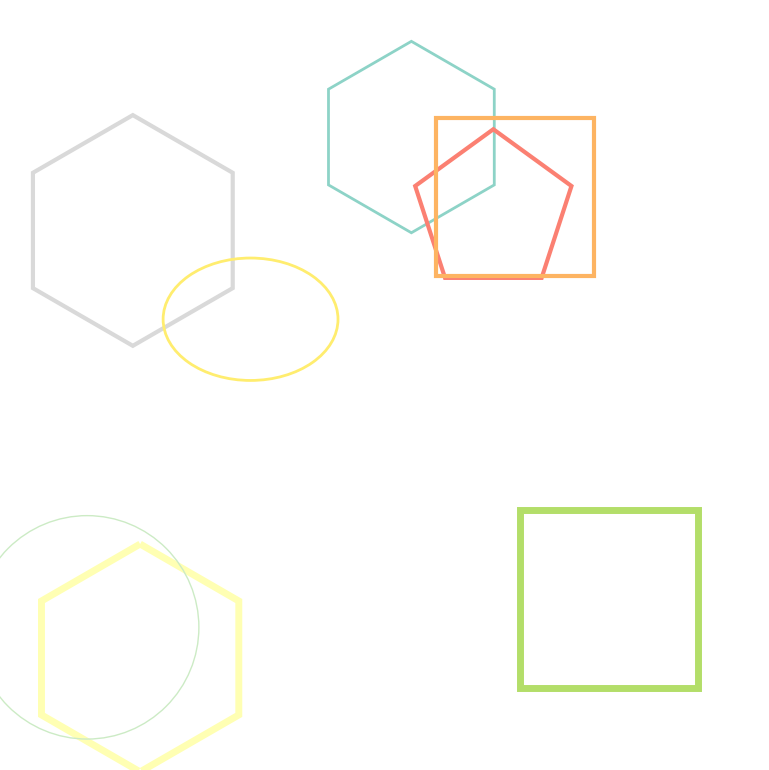[{"shape": "hexagon", "thickness": 1, "radius": 0.62, "center": [0.534, 0.822]}, {"shape": "hexagon", "thickness": 2.5, "radius": 0.74, "center": [0.182, 0.146]}, {"shape": "pentagon", "thickness": 1.5, "radius": 0.53, "center": [0.641, 0.725]}, {"shape": "square", "thickness": 1.5, "radius": 0.51, "center": [0.668, 0.745]}, {"shape": "square", "thickness": 2.5, "radius": 0.58, "center": [0.791, 0.222]}, {"shape": "hexagon", "thickness": 1.5, "radius": 0.75, "center": [0.173, 0.701]}, {"shape": "circle", "thickness": 0.5, "radius": 0.73, "center": [0.113, 0.185]}, {"shape": "oval", "thickness": 1, "radius": 0.57, "center": [0.325, 0.585]}]